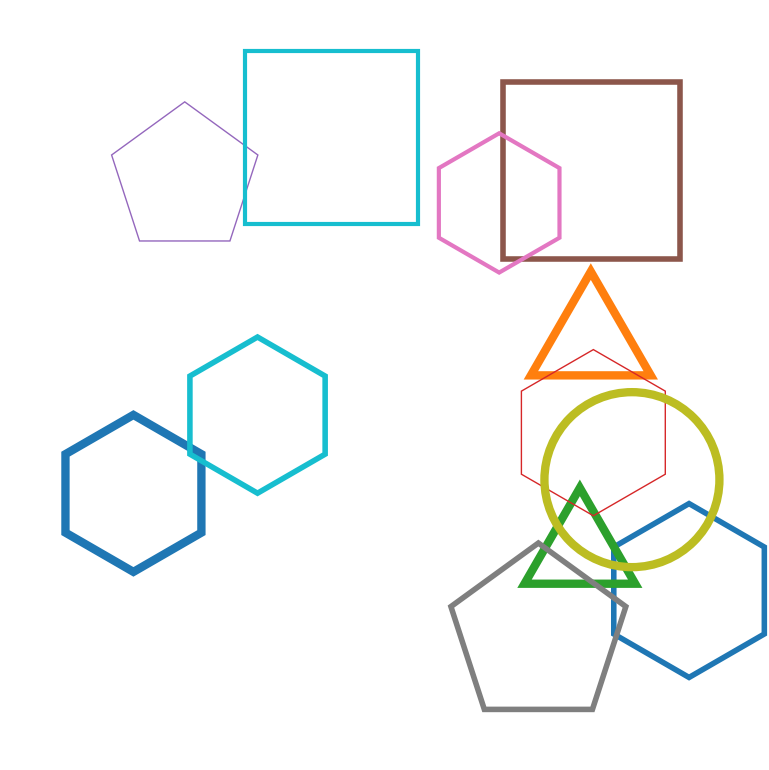[{"shape": "hexagon", "thickness": 3, "radius": 0.51, "center": [0.173, 0.359]}, {"shape": "hexagon", "thickness": 2, "radius": 0.56, "center": [0.895, 0.233]}, {"shape": "triangle", "thickness": 3, "radius": 0.45, "center": [0.767, 0.557]}, {"shape": "triangle", "thickness": 3, "radius": 0.41, "center": [0.753, 0.283]}, {"shape": "hexagon", "thickness": 0.5, "radius": 0.54, "center": [0.771, 0.438]}, {"shape": "pentagon", "thickness": 0.5, "radius": 0.5, "center": [0.24, 0.768]}, {"shape": "square", "thickness": 2, "radius": 0.58, "center": [0.768, 0.778]}, {"shape": "hexagon", "thickness": 1.5, "radius": 0.45, "center": [0.648, 0.736]}, {"shape": "pentagon", "thickness": 2, "radius": 0.6, "center": [0.699, 0.175]}, {"shape": "circle", "thickness": 3, "radius": 0.57, "center": [0.821, 0.377]}, {"shape": "square", "thickness": 1.5, "radius": 0.56, "center": [0.43, 0.821]}, {"shape": "hexagon", "thickness": 2, "radius": 0.51, "center": [0.334, 0.461]}]